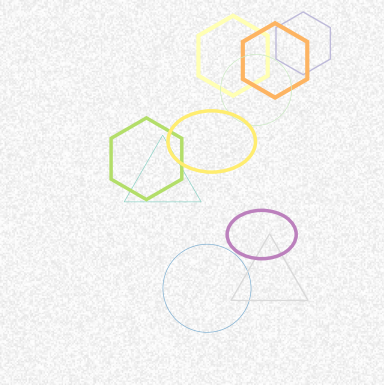[{"shape": "triangle", "thickness": 0.5, "radius": 0.58, "center": [0.423, 0.533]}, {"shape": "hexagon", "thickness": 3, "radius": 0.52, "center": [0.605, 0.855]}, {"shape": "hexagon", "thickness": 1, "radius": 0.41, "center": [0.787, 0.887]}, {"shape": "circle", "thickness": 0.5, "radius": 0.57, "center": [0.538, 0.251]}, {"shape": "hexagon", "thickness": 3, "radius": 0.48, "center": [0.714, 0.843]}, {"shape": "hexagon", "thickness": 2.5, "radius": 0.53, "center": [0.38, 0.588]}, {"shape": "triangle", "thickness": 1, "radius": 0.58, "center": [0.7, 0.277]}, {"shape": "oval", "thickness": 2.5, "radius": 0.45, "center": [0.68, 0.391]}, {"shape": "circle", "thickness": 0.5, "radius": 0.46, "center": [0.665, 0.766]}, {"shape": "oval", "thickness": 2.5, "radius": 0.57, "center": [0.55, 0.633]}]